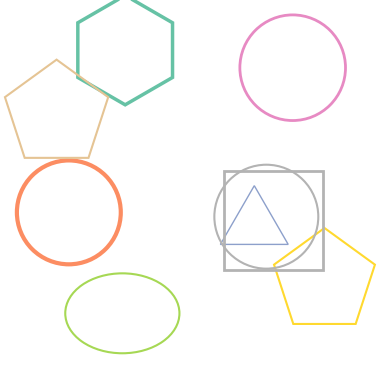[{"shape": "hexagon", "thickness": 2.5, "radius": 0.71, "center": [0.325, 0.87]}, {"shape": "circle", "thickness": 3, "radius": 0.67, "center": [0.179, 0.448]}, {"shape": "triangle", "thickness": 1, "radius": 0.51, "center": [0.661, 0.416]}, {"shape": "circle", "thickness": 2, "radius": 0.69, "center": [0.76, 0.824]}, {"shape": "oval", "thickness": 1.5, "radius": 0.74, "center": [0.318, 0.186]}, {"shape": "pentagon", "thickness": 1.5, "radius": 0.69, "center": [0.843, 0.27]}, {"shape": "pentagon", "thickness": 1.5, "radius": 0.71, "center": [0.147, 0.704]}, {"shape": "circle", "thickness": 1.5, "radius": 0.67, "center": [0.692, 0.437]}, {"shape": "square", "thickness": 2, "radius": 0.64, "center": [0.711, 0.428]}]